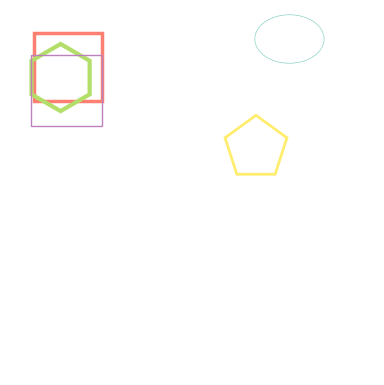[{"shape": "oval", "thickness": 0.5, "radius": 0.45, "center": [0.752, 0.899]}, {"shape": "square", "thickness": 2.5, "radius": 0.44, "center": [0.177, 0.826]}, {"shape": "hexagon", "thickness": 3, "radius": 0.44, "center": [0.157, 0.799]}, {"shape": "square", "thickness": 1, "radius": 0.46, "center": [0.173, 0.764]}, {"shape": "pentagon", "thickness": 2, "radius": 0.42, "center": [0.665, 0.616]}]